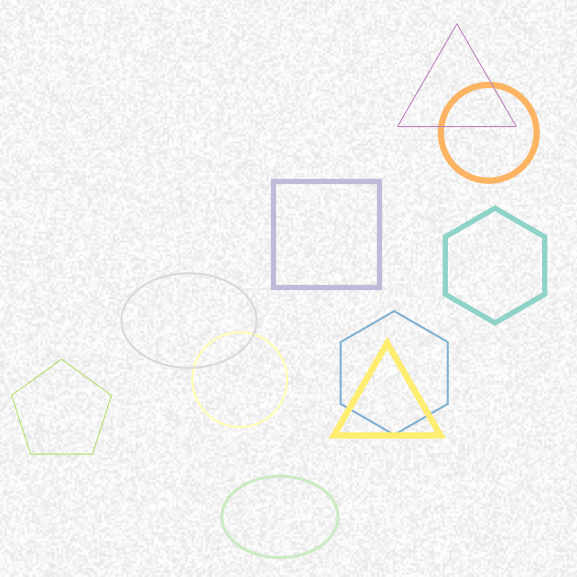[{"shape": "hexagon", "thickness": 2.5, "radius": 0.5, "center": [0.857, 0.539]}, {"shape": "circle", "thickness": 1, "radius": 0.41, "center": [0.415, 0.342]}, {"shape": "square", "thickness": 2.5, "radius": 0.46, "center": [0.564, 0.594]}, {"shape": "hexagon", "thickness": 1, "radius": 0.54, "center": [0.683, 0.353]}, {"shape": "circle", "thickness": 3, "radius": 0.41, "center": [0.846, 0.769]}, {"shape": "pentagon", "thickness": 0.5, "radius": 0.45, "center": [0.107, 0.286]}, {"shape": "oval", "thickness": 1, "radius": 0.58, "center": [0.327, 0.444]}, {"shape": "triangle", "thickness": 0.5, "radius": 0.59, "center": [0.791, 0.839]}, {"shape": "oval", "thickness": 1.5, "radius": 0.5, "center": [0.485, 0.104]}, {"shape": "triangle", "thickness": 3, "radius": 0.53, "center": [0.671, 0.298]}]